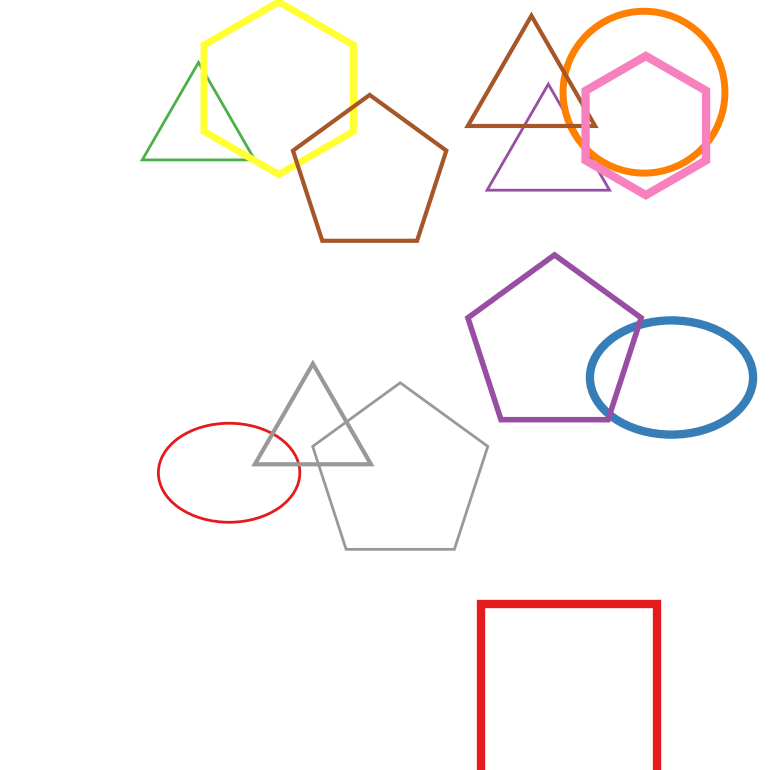[{"shape": "oval", "thickness": 1, "radius": 0.46, "center": [0.298, 0.386]}, {"shape": "square", "thickness": 3, "radius": 0.57, "center": [0.739, 0.102]}, {"shape": "oval", "thickness": 3, "radius": 0.53, "center": [0.872, 0.51]}, {"shape": "triangle", "thickness": 1, "radius": 0.42, "center": [0.258, 0.835]}, {"shape": "pentagon", "thickness": 2, "radius": 0.59, "center": [0.72, 0.551]}, {"shape": "triangle", "thickness": 1, "radius": 0.46, "center": [0.712, 0.799]}, {"shape": "circle", "thickness": 2.5, "radius": 0.53, "center": [0.836, 0.88]}, {"shape": "hexagon", "thickness": 2.5, "radius": 0.56, "center": [0.362, 0.885]}, {"shape": "triangle", "thickness": 1.5, "radius": 0.48, "center": [0.69, 0.884]}, {"shape": "pentagon", "thickness": 1.5, "radius": 0.52, "center": [0.48, 0.772]}, {"shape": "hexagon", "thickness": 3, "radius": 0.45, "center": [0.839, 0.837]}, {"shape": "pentagon", "thickness": 1, "radius": 0.6, "center": [0.52, 0.383]}, {"shape": "triangle", "thickness": 1.5, "radius": 0.44, "center": [0.406, 0.441]}]